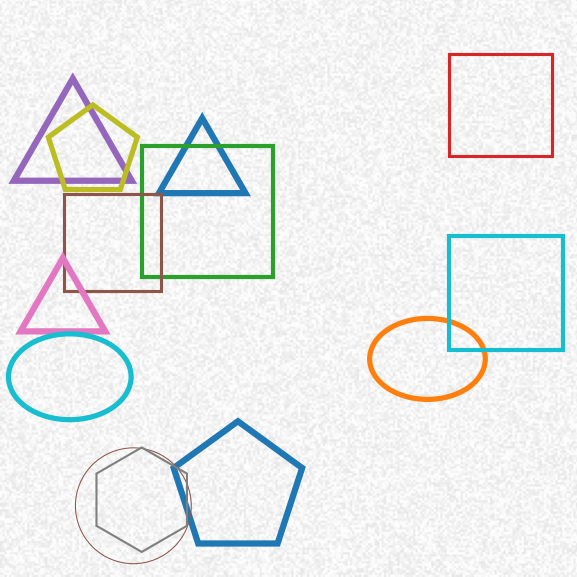[{"shape": "triangle", "thickness": 3, "radius": 0.43, "center": [0.35, 0.708]}, {"shape": "pentagon", "thickness": 3, "radius": 0.58, "center": [0.412, 0.153]}, {"shape": "oval", "thickness": 2.5, "radius": 0.5, "center": [0.74, 0.378]}, {"shape": "square", "thickness": 2, "radius": 0.56, "center": [0.359, 0.633]}, {"shape": "square", "thickness": 1.5, "radius": 0.44, "center": [0.866, 0.817]}, {"shape": "triangle", "thickness": 3, "radius": 0.59, "center": [0.126, 0.745]}, {"shape": "circle", "thickness": 0.5, "radius": 0.5, "center": [0.231, 0.123]}, {"shape": "square", "thickness": 1.5, "radius": 0.42, "center": [0.195, 0.579]}, {"shape": "triangle", "thickness": 3, "radius": 0.42, "center": [0.109, 0.468]}, {"shape": "hexagon", "thickness": 1, "radius": 0.45, "center": [0.245, 0.134]}, {"shape": "pentagon", "thickness": 2.5, "radius": 0.41, "center": [0.161, 0.737]}, {"shape": "oval", "thickness": 2.5, "radius": 0.53, "center": [0.121, 0.347]}, {"shape": "square", "thickness": 2, "radius": 0.49, "center": [0.876, 0.491]}]